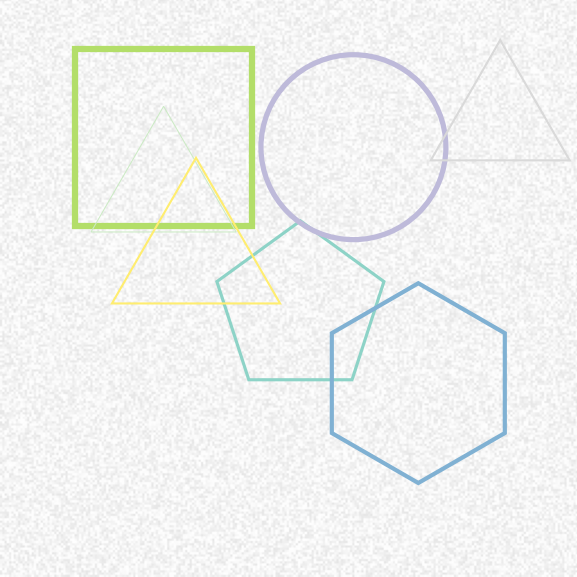[{"shape": "pentagon", "thickness": 1.5, "radius": 0.76, "center": [0.52, 0.465]}, {"shape": "circle", "thickness": 2.5, "radius": 0.8, "center": [0.612, 0.744]}, {"shape": "hexagon", "thickness": 2, "radius": 0.86, "center": [0.724, 0.336]}, {"shape": "square", "thickness": 3, "radius": 0.77, "center": [0.283, 0.761]}, {"shape": "triangle", "thickness": 1, "radius": 0.69, "center": [0.866, 0.791]}, {"shape": "triangle", "thickness": 0.5, "radius": 0.73, "center": [0.283, 0.67]}, {"shape": "triangle", "thickness": 1, "radius": 0.84, "center": [0.339, 0.558]}]